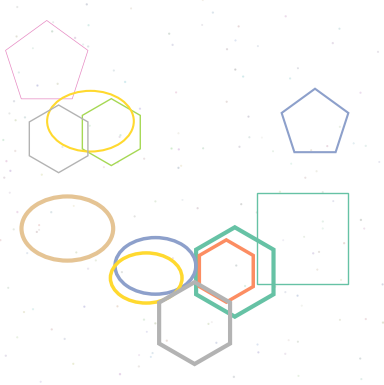[{"shape": "hexagon", "thickness": 3, "radius": 0.58, "center": [0.61, 0.294]}, {"shape": "square", "thickness": 1, "radius": 0.59, "center": [0.786, 0.381]}, {"shape": "hexagon", "thickness": 2.5, "radius": 0.4, "center": [0.588, 0.296]}, {"shape": "oval", "thickness": 2.5, "radius": 0.52, "center": [0.404, 0.309]}, {"shape": "pentagon", "thickness": 1.5, "radius": 0.46, "center": [0.818, 0.678]}, {"shape": "pentagon", "thickness": 0.5, "radius": 0.56, "center": [0.121, 0.834]}, {"shape": "hexagon", "thickness": 1, "radius": 0.43, "center": [0.289, 0.657]}, {"shape": "oval", "thickness": 1.5, "radius": 0.56, "center": [0.235, 0.685]}, {"shape": "oval", "thickness": 2.5, "radius": 0.47, "center": [0.38, 0.278]}, {"shape": "oval", "thickness": 3, "radius": 0.6, "center": [0.175, 0.406]}, {"shape": "hexagon", "thickness": 1, "radius": 0.44, "center": [0.152, 0.639]}, {"shape": "hexagon", "thickness": 3, "radius": 0.53, "center": [0.505, 0.161]}]